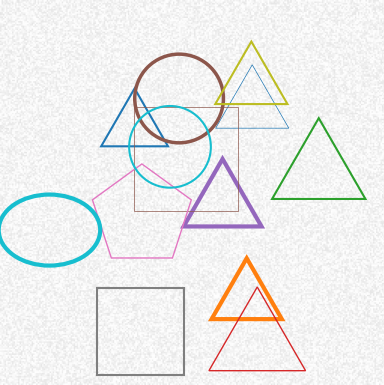[{"shape": "triangle", "thickness": 1.5, "radius": 0.5, "center": [0.35, 0.67]}, {"shape": "triangle", "thickness": 0.5, "radius": 0.55, "center": [0.655, 0.722]}, {"shape": "triangle", "thickness": 3, "radius": 0.53, "center": [0.641, 0.224]}, {"shape": "triangle", "thickness": 1.5, "radius": 0.7, "center": [0.828, 0.553]}, {"shape": "triangle", "thickness": 1, "radius": 0.72, "center": [0.668, 0.11]}, {"shape": "triangle", "thickness": 3, "radius": 0.58, "center": [0.578, 0.47]}, {"shape": "square", "thickness": 0.5, "radius": 0.67, "center": [0.482, 0.586]}, {"shape": "circle", "thickness": 2.5, "radius": 0.58, "center": [0.465, 0.744]}, {"shape": "pentagon", "thickness": 1, "radius": 0.68, "center": [0.369, 0.439]}, {"shape": "square", "thickness": 1.5, "radius": 0.57, "center": [0.366, 0.14]}, {"shape": "triangle", "thickness": 1.5, "radius": 0.54, "center": [0.653, 0.784]}, {"shape": "oval", "thickness": 3, "radius": 0.66, "center": [0.128, 0.402]}, {"shape": "circle", "thickness": 1.5, "radius": 0.53, "center": [0.442, 0.619]}]